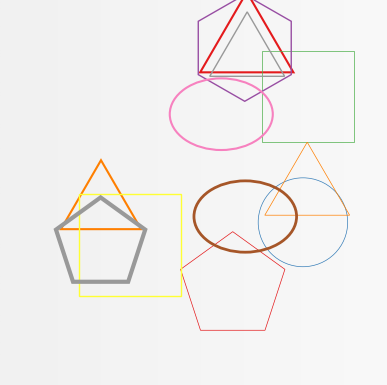[{"shape": "triangle", "thickness": 1.5, "radius": 0.69, "center": [0.637, 0.882]}, {"shape": "pentagon", "thickness": 0.5, "radius": 0.71, "center": [0.601, 0.257]}, {"shape": "circle", "thickness": 0.5, "radius": 0.58, "center": [0.782, 0.423]}, {"shape": "square", "thickness": 0.5, "radius": 0.59, "center": [0.796, 0.75]}, {"shape": "hexagon", "thickness": 1, "radius": 0.69, "center": [0.632, 0.875]}, {"shape": "triangle", "thickness": 1.5, "radius": 0.6, "center": [0.261, 0.464]}, {"shape": "triangle", "thickness": 0.5, "radius": 0.63, "center": [0.793, 0.504]}, {"shape": "square", "thickness": 1, "radius": 0.66, "center": [0.336, 0.363]}, {"shape": "oval", "thickness": 2, "radius": 0.66, "center": [0.633, 0.438]}, {"shape": "oval", "thickness": 1.5, "radius": 0.66, "center": [0.571, 0.703]}, {"shape": "triangle", "thickness": 1, "radius": 0.56, "center": [0.638, 0.858]}, {"shape": "pentagon", "thickness": 3, "radius": 0.61, "center": [0.26, 0.366]}]